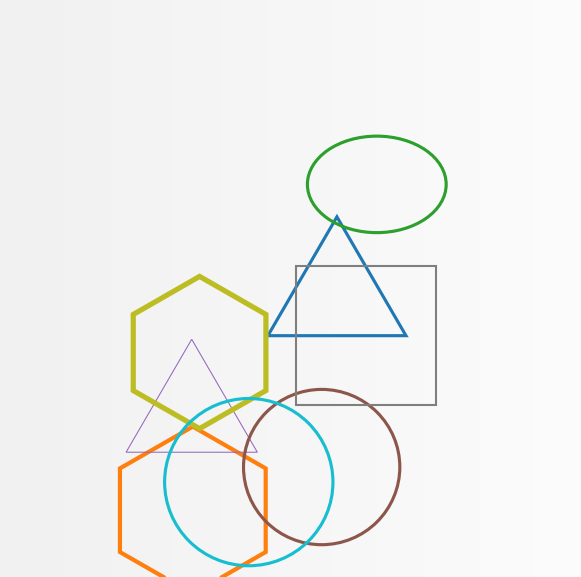[{"shape": "triangle", "thickness": 1.5, "radius": 0.69, "center": [0.58, 0.486]}, {"shape": "hexagon", "thickness": 2, "radius": 0.72, "center": [0.332, 0.116]}, {"shape": "oval", "thickness": 1.5, "radius": 0.6, "center": [0.648, 0.68]}, {"shape": "triangle", "thickness": 0.5, "radius": 0.65, "center": [0.33, 0.281]}, {"shape": "circle", "thickness": 1.5, "radius": 0.67, "center": [0.553, 0.19]}, {"shape": "square", "thickness": 1, "radius": 0.6, "center": [0.63, 0.418]}, {"shape": "hexagon", "thickness": 2.5, "radius": 0.66, "center": [0.343, 0.389]}, {"shape": "circle", "thickness": 1.5, "radius": 0.72, "center": [0.428, 0.164]}]